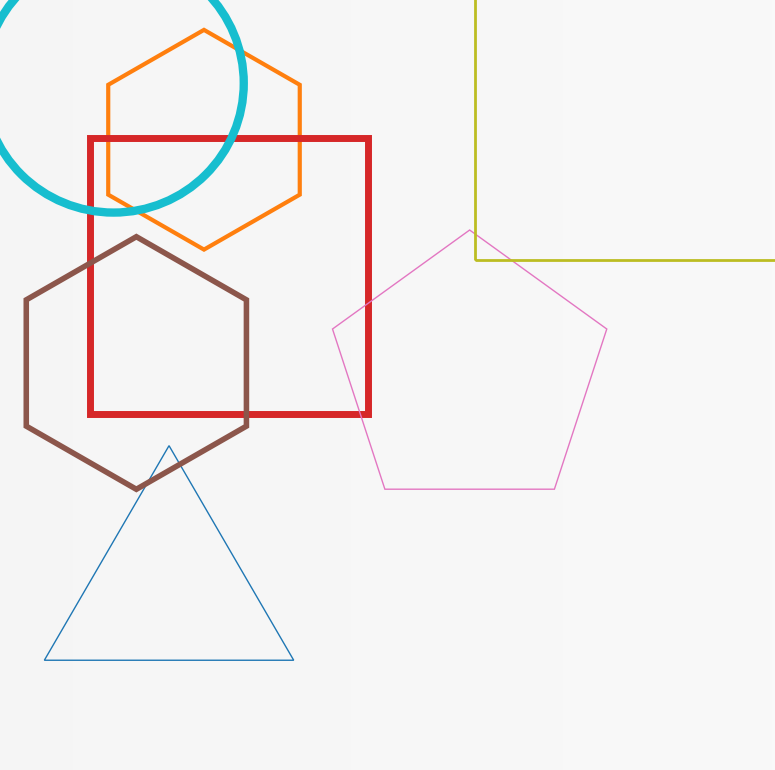[{"shape": "triangle", "thickness": 0.5, "radius": 0.93, "center": [0.218, 0.235]}, {"shape": "hexagon", "thickness": 1.5, "radius": 0.71, "center": [0.263, 0.819]}, {"shape": "square", "thickness": 2.5, "radius": 0.9, "center": [0.296, 0.641]}, {"shape": "hexagon", "thickness": 2, "radius": 0.82, "center": [0.176, 0.529]}, {"shape": "pentagon", "thickness": 0.5, "radius": 0.93, "center": [0.606, 0.515]}, {"shape": "square", "thickness": 1, "radius": 0.97, "center": [0.807, 0.857]}, {"shape": "circle", "thickness": 3, "radius": 0.84, "center": [0.147, 0.892]}]